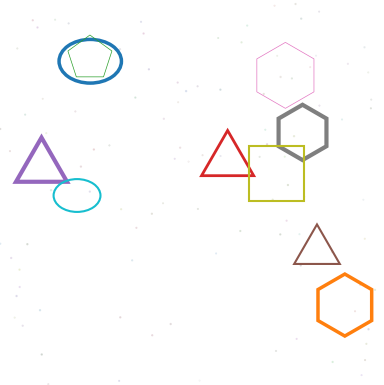[{"shape": "oval", "thickness": 2.5, "radius": 0.41, "center": [0.234, 0.841]}, {"shape": "hexagon", "thickness": 2.5, "radius": 0.4, "center": [0.896, 0.208]}, {"shape": "pentagon", "thickness": 0.5, "radius": 0.3, "center": [0.234, 0.849]}, {"shape": "triangle", "thickness": 2, "radius": 0.39, "center": [0.591, 0.583]}, {"shape": "triangle", "thickness": 3, "radius": 0.38, "center": [0.108, 0.566]}, {"shape": "triangle", "thickness": 1.5, "radius": 0.34, "center": [0.823, 0.349]}, {"shape": "hexagon", "thickness": 0.5, "radius": 0.43, "center": [0.741, 0.804]}, {"shape": "hexagon", "thickness": 3, "radius": 0.36, "center": [0.786, 0.656]}, {"shape": "square", "thickness": 1.5, "radius": 0.35, "center": [0.718, 0.55]}, {"shape": "oval", "thickness": 1.5, "radius": 0.3, "center": [0.2, 0.492]}]